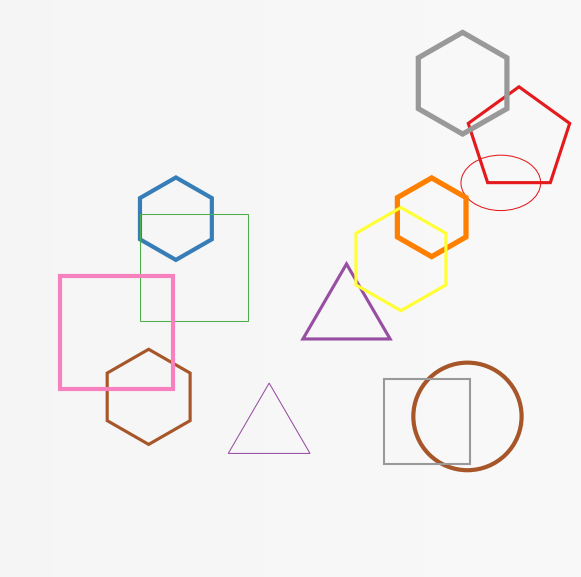[{"shape": "pentagon", "thickness": 1.5, "radius": 0.46, "center": [0.893, 0.757]}, {"shape": "oval", "thickness": 0.5, "radius": 0.34, "center": [0.862, 0.682]}, {"shape": "hexagon", "thickness": 2, "radius": 0.36, "center": [0.303, 0.62]}, {"shape": "square", "thickness": 0.5, "radius": 0.46, "center": [0.334, 0.536]}, {"shape": "triangle", "thickness": 0.5, "radius": 0.41, "center": [0.463, 0.255]}, {"shape": "triangle", "thickness": 1.5, "radius": 0.43, "center": [0.596, 0.455]}, {"shape": "hexagon", "thickness": 2.5, "radius": 0.34, "center": [0.743, 0.623]}, {"shape": "hexagon", "thickness": 1.5, "radius": 0.45, "center": [0.69, 0.551]}, {"shape": "hexagon", "thickness": 1.5, "radius": 0.41, "center": [0.256, 0.312]}, {"shape": "circle", "thickness": 2, "radius": 0.47, "center": [0.804, 0.278]}, {"shape": "square", "thickness": 2, "radius": 0.49, "center": [0.2, 0.423]}, {"shape": "hexagon", "thickness": 2.5, "radius": 0.44, "center": [0.796, 0.855]}, {"shape": "square", "thickness": 1, "radius": 0.37, "center": [0.735, 0.269]}]